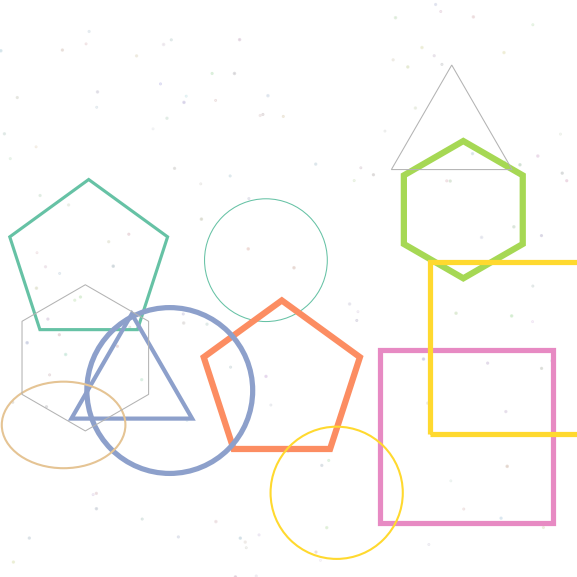[{"shape": "pentagon", "thickness": 1.5, "radius": 0.72, "center": [0.154, 0.545]}, {"shape": "circle", "thickness": 0.5, "radius": 0.53, "center": [0.46, 0.549]}, {"shape": "pentagon", "thickness": 3, "radius": 0.71, "center": [0.488, 0.337]}, {"shape": "circle", "thickness": 2.5, "radius": 0.72, "center": [0.294, 0.323]}, {"shape": "triangle", "thickness": 2, "radius": 0.6, "center": [0.228, 0.335]}, {"shape": "square", "thickness": 2.5, "radius": 0.75, "center": [0.807, 0.244]}, {"shape": "hexagon", "thickness": 3, "radius": 0.59, "center": [0.802, 0.636]}, {"shape": "square", "thickness": 2.5, "radius": 0.74, "center": [0.893, 0.397]}, {"shape": "circle", "thickness": 1, "radius": 0.57, "center": [0.583, 0.146]}, {"shape": "oval", "thickness": 1, "radius": 0.54, "center": [0.11, 0.263]}, {"shape": "hexagon", "thickness": 0.5, "radius": 0.63, "center": [0.148, 0.379]}, {"shape": "triangle", "thickness": 0.5, "radius": 0.6, "center": [0.782, 0.766]}]